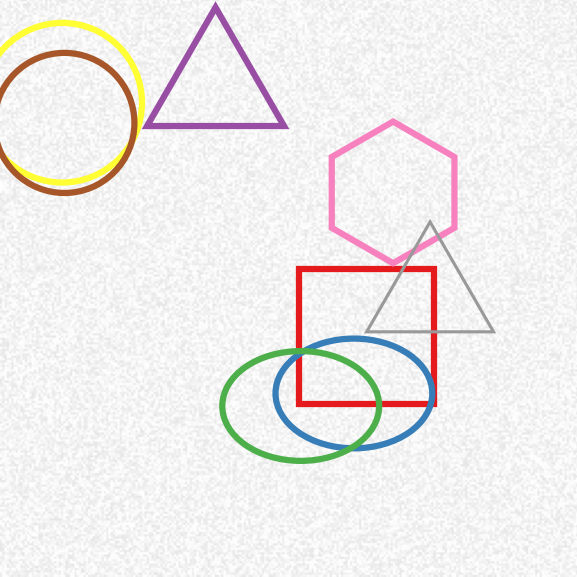[{"shape": "square", "thickness": 3, "radius": 0.58, "center": [0.635, 0.416]}, {"shape": "oval", "thickness": 3, "radius": 0.68, "center": [0.613, 0.318]}, {"shape": "oval", "thickness": 3, "radius": 0.68, "center": [0.521, 0.296]}, {"shape": "triangle", "thickness": 3, "radius": 0.68, "center": [0.373, 0.849]}, {"shape": "circle", "thickness": 3, "radius": 0.69, "center": [0.108, 0.821]}, {"shape": "circle", "thickness": 3, "radius": 0.61, "center": [0.111, 0.786]}, {"shape": "hexagon", "thickness": 3, "radius": 0.61, "center": [0.681, 0.666]}, {"shape": "triangle", "thickness": 1.5, "radius": 0.63, "center": [0.745, 0.488]}]